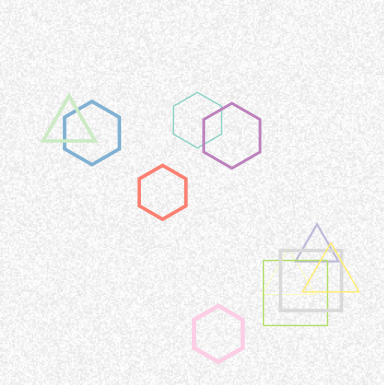[{"shape": "hexagon", "thickness": 1, "radius": 0.36, "center": [0.513, 0.688]}, {"shape": "triangle", "thickness": 0.5, "radius": 0.4, "center": [0.749, 0.275]}, {"shape": "triangle", "thickness": 1.5, "radius": 0.32, "center": [0.823, 0.353]}, {"shape": "hexagon", "thickness": 2.5, "radius": 0.35, "center": [0.422, 0.5]}, {"shape": "hexagon", "thickness": 2.5, "radius": 0.41, "center": [0.239, 0.654]}, {"shape": "square", "thickness": 1, "radius": 0.42, "center": [0.766, 0.241]}, {"shape": "hexagon", "thickness": 3, "radius": 0.36, "center": [0.567, 0.133]}, {"shape": "square", "thickness": 2.5, "radius": 0.39, "center": [0.807, 0.273]}, {"shape": "hexagon", "thickness": 2, "radius": 0.42, "center": [0.602, 0.647]}, {"shape": "triangle", "thickness": 2.5, "radius": 0.39, "center": [0.179, 0.673]}, {"shape": "triangle", "thickness": 1, "radius": 0.42, "center": [0.859, 0.284]}]